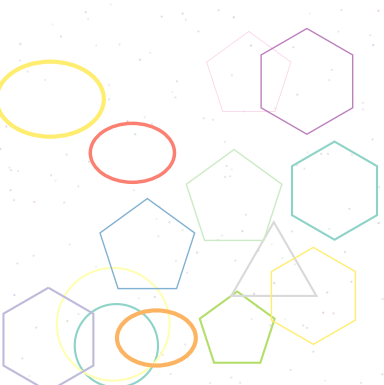[{"shape": "hexagon", "thickness": 1.5, "radius": 0.64, "center": [0.869, 0.505]}, {"shape": "circle", "thickness": 1.5, "radius": 0.54, "center": [0.302, 0.102]}, {"shape": "circle", "thickness": 1.5, "radius": 0.73, "center": [0.294, 0.158]}, {"shape": "hexagon", "thickness": 1.5, "radius": 0.67, "center": [0.126, 0.118]}, {"shape": "oval", "thickness": 2.5, "radius": 0.55, "center": [0.344, 0.603]}, {"shape": "pentagon", "thickness": 1, "radius": 0.65, "center": [0.383, 0.355]}, {"shape": "oval", "thickness": 3, "radius": 0.51, "center": [0.406, 0.122]}, {"shape": "pentagon", "thickness": 1.5, "radius": 0.51, "center": [0.616, 0.141]}, {"shape": "pentagon", "thickness": 0.5, "radius": 0.58, "center": [0.646, 0.803]}, {"shape": "triangle", "thickness": 1.5, "radius": 0.64, "center": [0.711, 0.295]}, {"shape": "hexagon", "thickness": 1, "radius": 0.69, "center": [0.797, 0.789]}, {"shape": "pentagon", "thickness": 1, "radius": 0.65, "center": [0.608, 0.481]}, {"shape": "hexagon", "thickness": 1, "radius": 0.63, "center": [0.814, 0.232]}, {"shape": "oval", "thickness": 3, "radius": 0.7, "center": [0.131, 0.742]}]